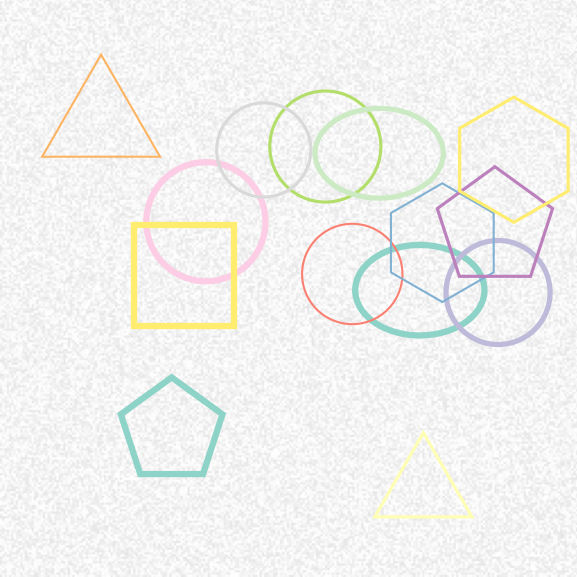[{"shape": "pentagon", "thickness": 3, "radius": 0.46, "center": [0.297, 0.253]}, {"shape": "oval", "thickness": 3, "radius": 0.56, "center": [0.727, 0.497]}, {"shape": "triangle", "thickness": 1.5, "radius": 0.49, "center": [0.733, 0.153]}, {"shape": "circle", "thickness": 2.5, "radius": 0.45, "center": [0.862, 0.493]}, {"shape": "circle", "thickness": 1, "radius": 0.43, "center": [0.61, 0.525]}, {"shape": "hexagon", "thickness": 1, "radius": 0.51, "center": [0.766, 0.579]}, {"shape": "triangle", "thickness": 1, "radius": 0.59, "center": [0.175, 0.787]}, {"shape": "circle", "thickness": 1.5, "radius": 0.48, "center": [0.563, 0.745]}, {"shape": "circle", "thickness": 3, "radius": 0.52, "center": [0.357, 0.615]}, {"shape": "circle", "thickness": 1.5, "radius": 0.41, "center": [0.457, 0.739]}, {"shape": "pentagon", "thickness": 1.5, "radius": 0.52, "center": [0.857, 0.606]}, {"shape": "oval", "thickness": 2.5, "radius": 0.56, "center": [0.657, 0.734]}, {"shape": "hexagon", "thickness": 1.5, "radius": 0.54, "center": [0.89, 0.723]}, {"shape": "square", "thickness": 3, "radius": 0.43, "center": [0.319, 0.522]}]